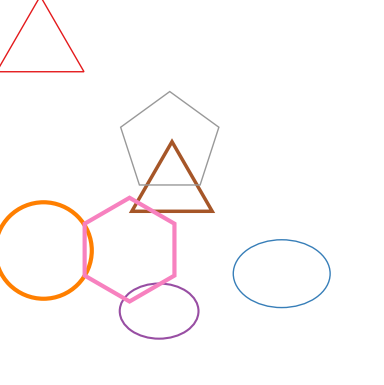[{"shape": "triangle", "thickness": 1, "radius": 0.65, "center": [0.105, 0.879]}, {"shape": "oval", "thickness": 1, "radius": 0.63, "center": [0.732, 0.289]}, {"shape": "oval", "thickness": 1.5, "radius": 0.51, "center": [0.413, 0.192]}, {"shape": "circle", "thickness": 3, "radius": 0.63, "center": [0.113, 0.349]}, {"shape": "triangle", "thickness": 2.5, "radius": 0.6, "center": [0.447, 0.511]}, {"shape": "hexagon", "thickness": 3, "radius": 0.67, "center": [0.336, 0.352]}, {"shape": "pentagon", "thickness": 1, "radius": 0.67, "center": [0.441, 0.628]}]